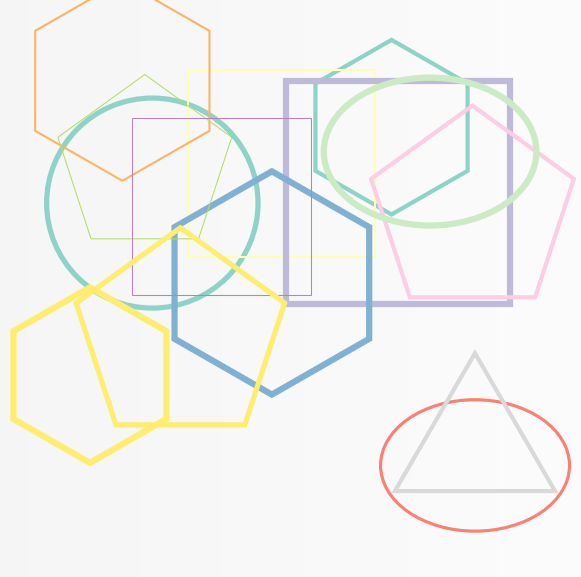[{"shape": "hexagon", "thickness": 2, "radius": 0.76, "center": [0.674, 0.779]}, {"shape": "circle", "thickness": 2.5, "radius": 0.91, "center": [0.262, 0.648]}, {"shape": "square", "thickness": 1, "radius": 0.81, "center": [0.485, 0.716]}, {"shape": "square", "thickness": 3, "radius": 0.96, "center": [0.684, 0.666]}, {"shape": "oval", "thickness": 1.5, "radius": 0.81, "center": [0.817, 0.193]}, {"shape": "hexagon", "thickness": 3, "radius": 0.97, "center": [0.468, 0.509]}, {"shape": "hexagon", "thickness": 1, "radius": 0.87, "center": [0.21, 0.859]}, {"shape": "pentagon", "thickness": 0.5, "radius": 0.79, "center": [0.249, 0.713]}, {"shape": "pentagon", "thickness": 2, "radius": 0.92, "center": [0.813, 0.633]}, {"shape": "triangle", "thickness": 2, "radius": 0.8, "center": [0.817, 0.228]}, {"shape": "square", "thickness": 0.5, "radius": 0.77, "center": [0.381, 0.642]}, {"shape": "oval", "thickness": 3, "radius": 0.91, "center": [0.74, 0.737]}, {"shape": "pentagon", "thickness": 2.5, "radius": 0.94, "center": [0.31, 0.416]}, {"shape": "hexagon", "thickness": 3, "radius": 0.76, "center": [0.155, 0.35]}]